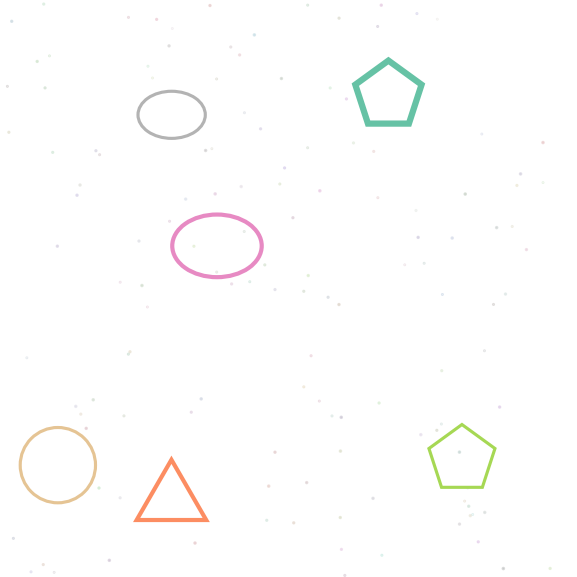[{"shape": "pentagon", "thickness": 3, "radius": 0.3, "center": [0.673, 0.834]}, {"shape": "triangle", "thickness": 2, "radius": 0.35, "center": [0.297, 0.133]}, {"shape": "oval", "thickness": 2, "radius": 0.39, "center": [0.376, 0.573]}, {"shape": "pentagon", "thickness": 1.5, "radius": 0.3, "center": [0.8, 0.204]}, {"shape": "circle", "thickness": 1.5, "radius": 0.33, "center": [0.1, 0.194]}, {"shape": "oval", "thickness": 1.5, "radius": 0.29, "center": [0.297, 0.8]}]